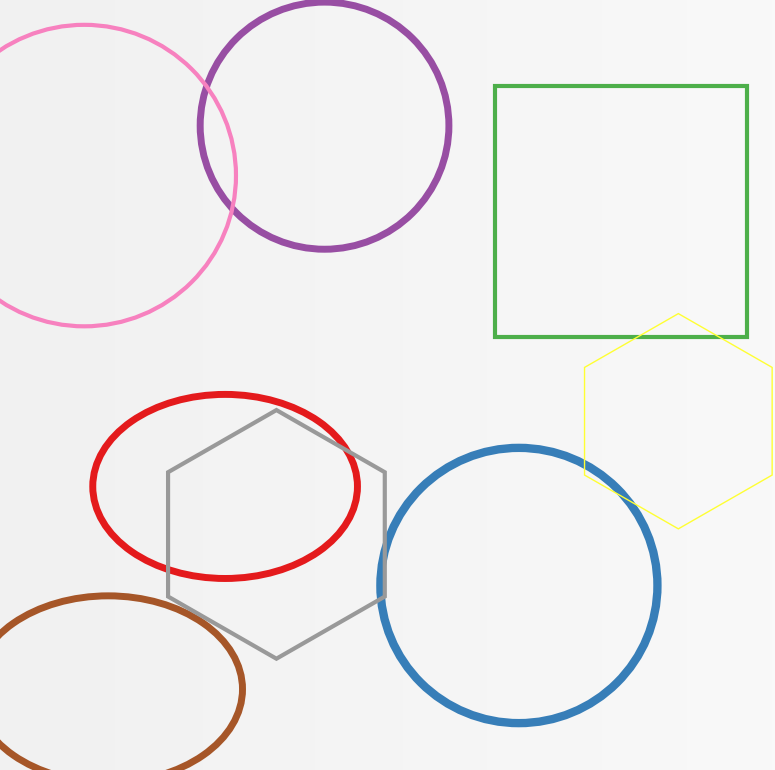[{"shape": "oval", "thickness": 2.5, "radius": 0.85, "center": [0.29, 0.368]}, {"shape": "circle", "thickness": 3, "radius": 0.89, "center": [0.67, 0.24]}, {"shape": "square", "thickness": 1.5, "radius": 0.81, "center": [0.801, 0.725]}, {"shape": "circle", "thickness": 2.5, "radius": 0.8, "center": [0.419, 0.837]}, {"shape": "hexagon", "thickness": 0.5, "radius": 0.7, "center": [0.875, 0.453]}, {"shape": "oval", "thickness": 2.5, "radius": 0.87, "center": [0.14, 0.105]}, {"shape": "circle", "thickness": 1.5, "radius": 0.98, "center": [0.109, 0.772]}, {"shape": "hexagon", "thickness": 1.5, "radius": 0.81, "center": [0.357, 0.306]}]